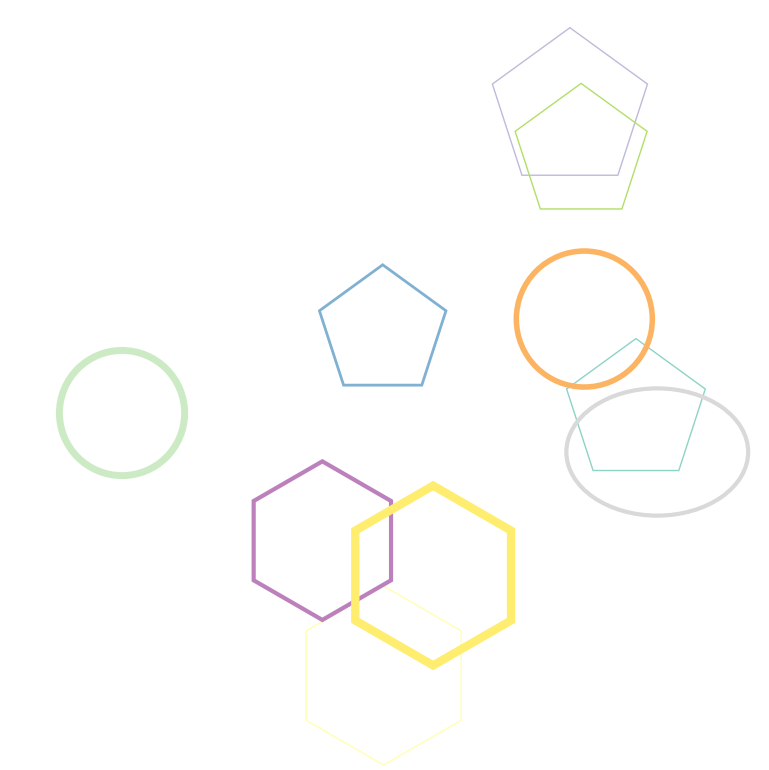[{"shape": "pentagon", "thickness": 0.5, "radius": 0.47, "center": [0.826, 0.466]}, {"shape": "hexagon", "thickness": 0.5, "radius": 0.58, "center": [0.498, 0.123]}, {"shape": "pentagon", "thickness": 0.5, "radius": 0.53, "center": [0.74, 0.858]}, {"shape": "pentagon", "thickness": 1, "radius": 0.43, "center": [0.497, 0.57]}, {"shape": "circle", "thickness": 2, "radius": 0.44, "center": [0.759, 0.586]}, {"shape": "pentagon", "thickness": 0.5, "radius": 0.45, "center": [0.755, 0.802]}, {"shape": "oval", "thickness": 1.5, "radius": 0.59, "center": [0.854, 0.413]}, {"shape": "hexagon", "thickness": 1.5, "radius": 0.51, "center": [0.419, 0.298]}, {"shape": "circle", "thickness": 2.5, "radius": 0.41, "center": [0.158, 0.464]}, {"shape": "hexagon", "thickness": 3, "radius": 0.58, "center": [0.563, 0.253]}]